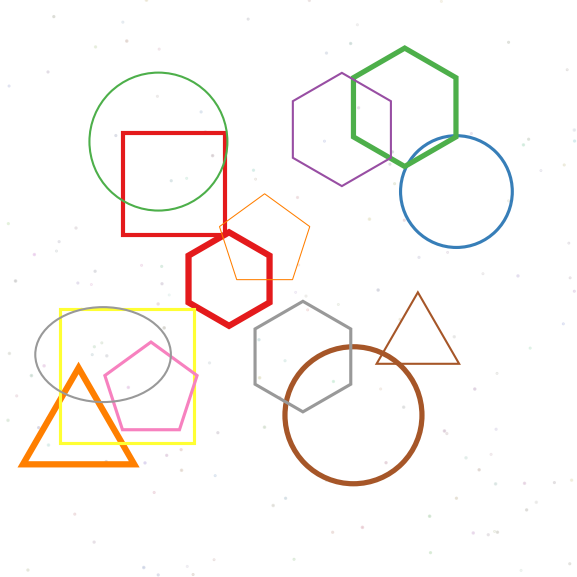[{"shape": "square", "thickness": 2, "radius": 0.44, "center": [0.302, 0.681]}, {"shape": "hexagon", "thickness": 3, "radius": 0.41, "center": [0.397, 0.516]}, {"shape": "circle", "thickness": 1.5, "radius": 0.48, "center": [0.79, 0.667]}, {"shape": "circle", "thickness": 1, "radius": 0.6, "center": [0.274, 0.754]}, {"shape": "hexagon", "thickness": 2.5, "radius": 0.51, "center": [0.701, 0.813]}, {"shape": "hexagon", "thickness": 1, "radius": 0.49, "center": [0.592, 0.775]}, {"shape": "triangle", "thickness": 3, "radius": 0.56, "center": [0.136, 0.251]}, {"shape": "pentagon", "thickness": 0.5, "radius": 0.41, "center": [0.458, 0.581]}, {"shape": "square", "thickness": 1.5, "radius": 0.58, "center": [0.221, 0.348]}, {"shape": "triangle", "thickness": 1, "radius": 0.41, "center": [0.724, 0.41]}, {"shape": "circle", "thickness": 2.5, "radius": 0.59, "center": [0.612, 0.28]}, {"shape": "pentagon", "thickness": 1.5, "radius": 0.42, "center": [0.261, 0.323]}, {"shape": "oval", "thickness": 1, "radius": 0.59, "center": [0.178, 0.385]}, {"shape": "hexagon", "thickness": 1.5, "radius": 0.48, "center": [0.525, 0.382]}]